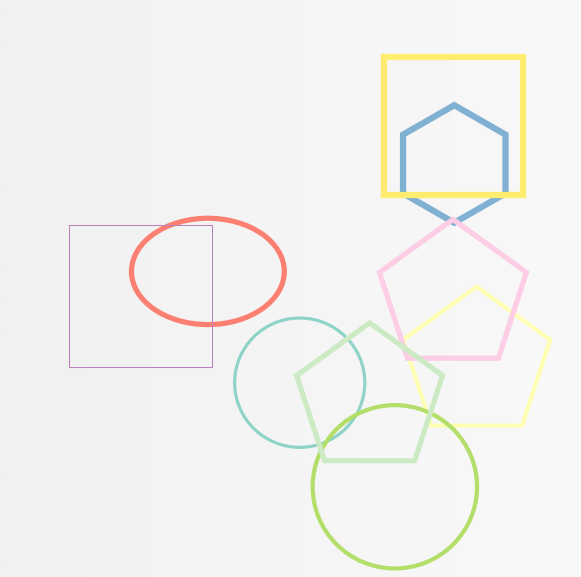[{"shape": "circle", "thickness": 1.5, "radius": 0.56, "center": [0.516, 0.336]}, {"shape": "pentagon", "thickness": 2, "radius": 0.66, "center": [0.82, 0.37]}, {"shape": "oval", "thickness": 2.5, "radius": 0.66, "center": [0.358, 0.529]}, {"shape": "hexagon", "thickness": 3, "radius": 0.51, "center": [0.782, 0.715]}, {"shape": "circle", "thickness": 2, "radius": 0.71, "center": [0.679, 0.156]}, {"shape": "pentagon", "thickness": 2.5, "radius": 0.66, "center": [0.779, 0.486]}, {"shape": "square", "thickness": 0.5, "radius": 0.62, "center": [0.242, 0.487]}, {"shape": "pentagon", "thickness": 2.5, "radius": 0.66, "center": [0.636, 0.308]}, {"shape": "square", "thickness": 3, "radius": 0.6, "center": [0.78, 0.781]}]